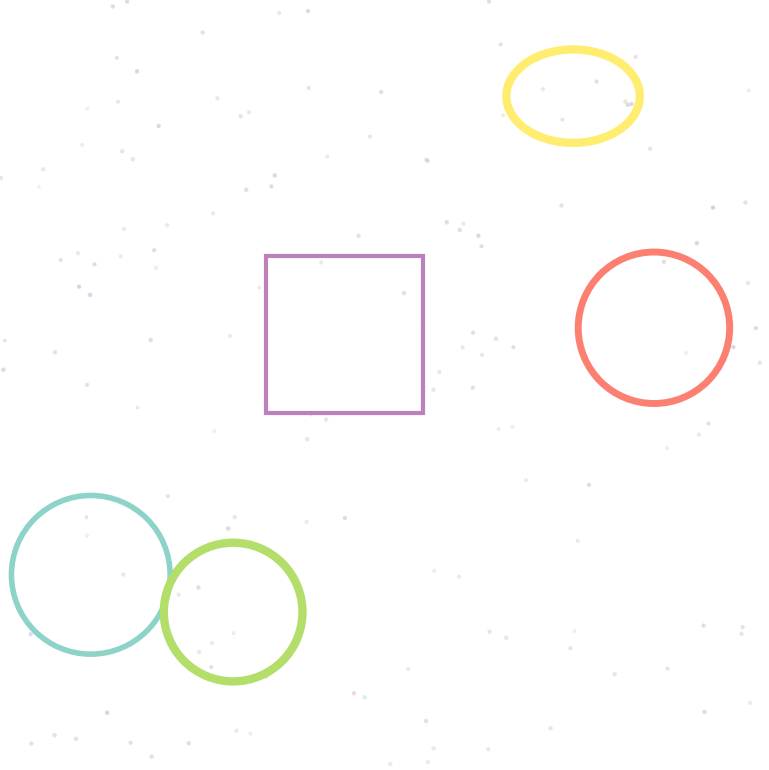[{"shape": "circle", "thickness": 2, "radius": 0.52, "center": [0.118, 0.254]}, {"shape": "circle", "thickness": 2.5, "radius": 0.49, "center": [0.849, 0.574]}, {"shape": "circle", "thickness": 3, "radius": 0.45, "center": [0.303, 0.205]}, {"shape": "square", "thickness": 1.5, "radius": 0.51, "center": [0.448, 0.565]}, {"shape": "oval", "thickness": 3, "radius": 0.43, "center": [0.744, 0.875]}]